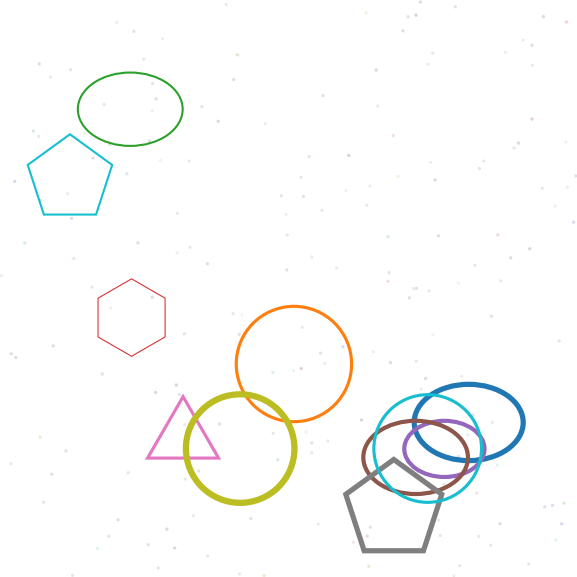[{"shape": "oval", "thickness": 2.5, "radius": 0.47, "center": [0.812, 0.268]}, {"shape": "circle", "thickness": 1.5, "radius": 0.5, "center": [0.509, 0.369]}, {"shape": "oval", "thickness": 1, "radius": 0.45, "center": [0.226, 0.81]}, {"shape": "hexagon", "thickness": 0.5, "radius": 0.34, "center": [0.228, 0.449]}, {"shape": "oval", "thickness": 2, "radius": 0.35, "center": [0.77, 0.222]}, {"shape": "oval", "thickness": 2, "radius": 0.45, "center": [0.72, 0.207]}, {"shape": "triangle", "thickness": 1.5, "radius": 0.35, "center": [0.317, 0.241]}, {"shape": "pentagon", "thickness": 2.5, "radius": 0.44, "center": [0.682, 0.116]}, {"shape": "circle", "thickness": 3, "radius": 0.47, "center": [0.416, 0.222]}, {"shape": "circle", "thickness": 1.5, "radius": 0.47, "center": [0.741, 0.223]}, {"shape": "pentagon", "thickness": 1, "radius": 0.38, "center": [0.121, 0.69]}]